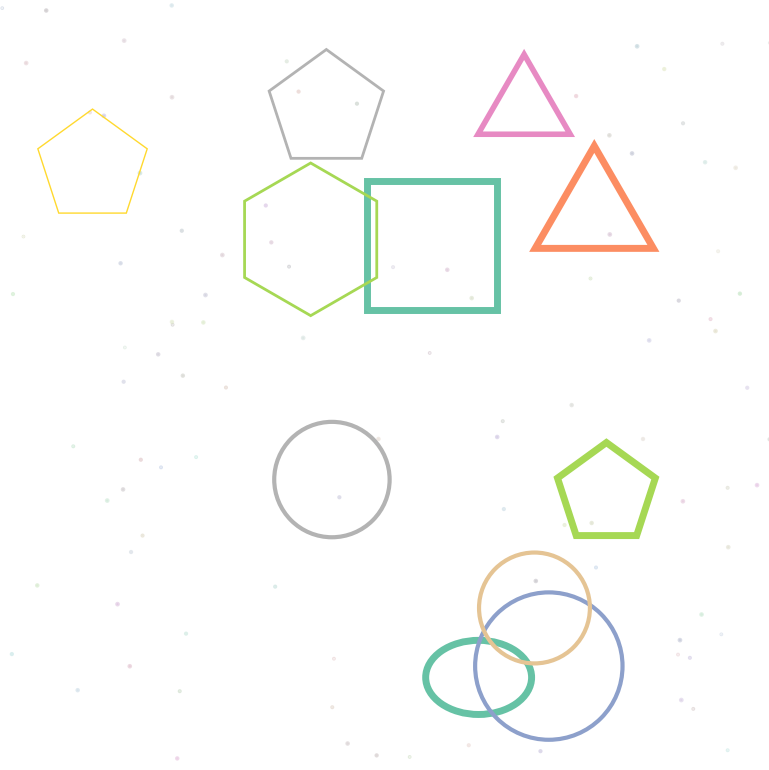[{"shape": "square", "thickness": 2.5, "radius": 0.42, "center": [0.561, 0.681]}, {"shape": "oval", "thickness": 2.5, "radius": 0.34, "center": [0.622, 0.12]}, {"shape": "triangle", "thickness": 2.5, "radius": 0.44, "center": [0.772, 0.722]}, {"shape": "circle", "thickness": 1.5, "radius": 0.48, "center": [0.713, 0.135]}, {"shape": "triangle", "thickness": 2, "radius": 0.35, "center": [0.681, 0.86]}, {"shape": "pentagon", "thickness": 2.5, "radius": 0.33, "center": [0.788, 0.358]}, {"shape": "hexagon", "thickness": 1, "radius": 0.5, "center": [0.403, 0.689]}, {"shape": "pentagon", "thickness": 0.5, "radius": 0.37, "center": [0.12, 0.784]}, {"shape": "circle", "thickness": 1.5, "radius": 0.36, "center": [0.694, 0.21]}, {"shape": "circle", "thickness": 1.5, "radius": 0.37, "center": [0.431, 0.377]}, {"shape": "pentagon", "thickness": 1, "radius": 0.39, "center": [0.424, 0.858]}]